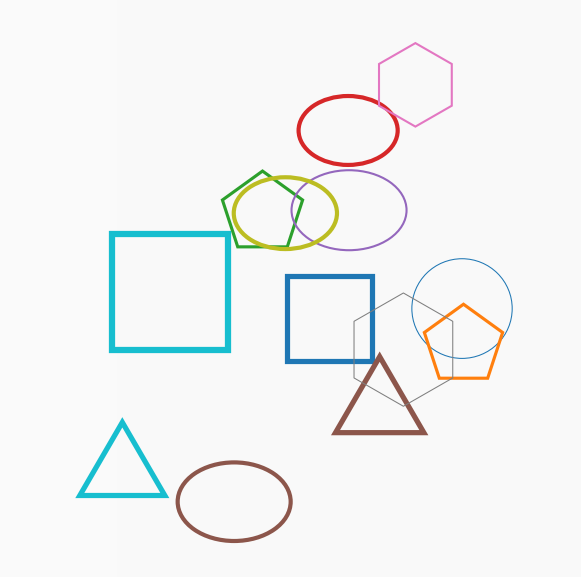[{"shape": "circle", "thickness": 0.5, "radius": 0.43, "center": [0.795, 0.465]}, {"shape": "square", "thickness": 2.5, "radius": 0.37, "center": [0.567, 0.447]}, {"shape": "pentagon", "thickness": 1.5, "radius": 0.35, "center": [0.797, 0.402]}, {"shape": "pentagon", "thickness": 1.5, "radius": 0.36, "center": [0.452, 0.63]}, {"shape": "oval", "thickness": 2, "radius": 0.43, "center": [0.599, 0.773]}, {"shape": "oval", "thickness": 1, "radius": 0.49, "center": [0.6, 0.635]}, {"shape": "triangle", "thickness": 2.5, "radius": 0.44, "center": [0.653, 0.294]}, {"shape": "oval", "thickness": 2, "radius": 0.49, "center": [0.403, 0.13]}, {"shape": "hexagon", "thickness": 1, "radius": 0.36, "center": [0.715, 0.852]}, {"shape": "hexagon", "thickness": 0.5, "radius": 0.49, "center": [0.694, 0.394]}, {"shape": "oval", "thickness": 2, "radius": 0.44, "center": [0.491, 0.63]}, {"shape": "triangle", "thickness": 2.5, "radius": 0.42, "center": [0.21, 0.183]}, {"shape": "square", "thickness": 3, "radius": 0.5, "center": [0.292, 0.493]}]